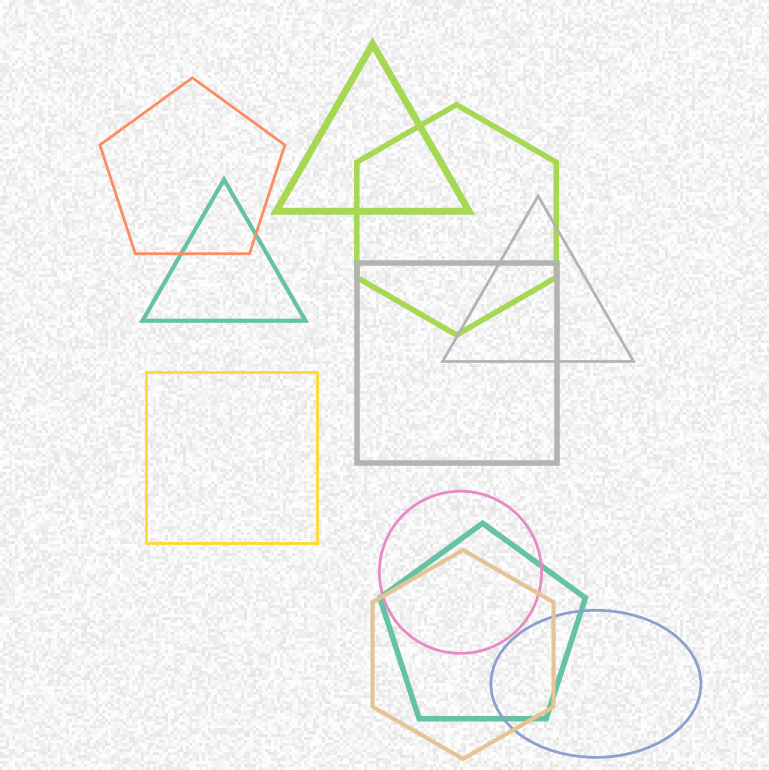[{"shape": "pentagon", "thickness": 2, "radius": 0.7, "center": [0.627, 0.18]}, {"shape": "triangle", "thickness": 1.5, "radius": 0.61, "center": [0.291, 0.645]}, {"shape": "pentagon", "thickness": 1, "radius": 0.63, "center": [0.25, 0.773]}, {"shape": "oval", "thickness": 1, "radius": 0.68, "center": [0.774, 0.112]}, {"shape": "circle", "thickness": 1, "radius": 0.53, "center": [0.598, 0.257]}, {"shape": "triangle", "thickness": 2.5, "radius": 0.72, "center": [0.484, 0.798]}, {"shape": "hexagon", "thickness": 2, "radius": 0.75, "center": [0.593, 0.715]}, {"shape": "square", "thickness": 1, "radius": 0.55, "center": [0.3, 0.406]}, {"shape": "hexagon", "thickness": 1.5, "radius": 0.68, "center": [0.601, 0.15]}, {"shape": "triangle", "thickness": 1, "radius": 0.72, "center": [0.699, 0.602]}, {"shape": "square", "thickness": 2, "radius": 0.65, "center": [0.594, 0.529]}]